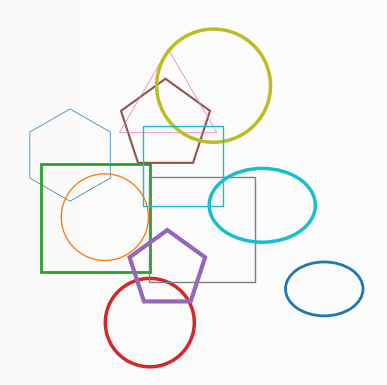[{"shape": "oval", "thickness": 2, "radius": 0.5, "center": [0.837, 0.25]}, {"shape": "hexagon", "thickness": 0.5, "radius": 0.6, "center": [0.181, 0.597]}, {"shape": "circle", "thickness": 1, "radius": 0.56, "center": [0.271, 0.436]}, {"shape": "square", "thickness": 2, "radius": 0.7, "center": [0.246, 0.433]}, {"shape": "circle", "thickness": 2.5, "radius": 0.57, "center": [0.387, 0.162]}, {"shape": "pentagon", "thickness": 3, "radius": 0.51, "center": [0.432, 0.3]}, {"shape": "pentagon", "thickness": 1.5, "radius": 0.6, "center": [0.427, 0.675]}, {"shape": "triangle", "thickness": 0.5, "radius": 0.72, "center": [0.434, 0.728]}, {"shape": "square", "thickness": 1, "radius": 0.68, "center": [0.522, 0.405]}, {"shape": "circle", "thickness": 2.5, "radius": 0.73, "center": [0.551, 0.778]}, {"shape": "square", "thickness": 1, "radius": 0.52, "center": [0.472, 0.568]}, {"shape": "oval", "thickness": 2.5, "radius": 0.68, "center": [0.677, 0.467]}]